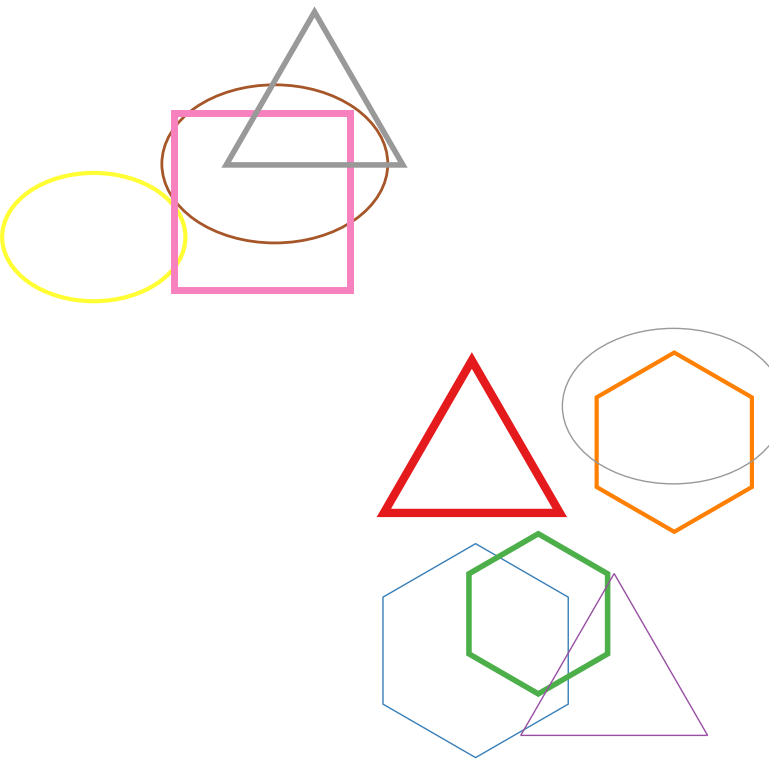[{"shape": "triangle", "thickness": 3, "radius": 0.66, "center": [0.613, 0.4]}, {"shape": "hexagon", "thickness": 0.5, "radius": 0.69, "center": [0.618, 0.155]}, {"shape": "hexagon", "thickness": 2, "radius": 0.52, "center": [0.699, 0.203]}, {"shape": "triangle", "thickness": 0.5, "radius": 0.7, "center": [0.798, 0.115]}, {"shape": "hexagon", "thickness": 1.5, "radius": 0.58, "center": [0.876, 0.426]}, {"shape": "oval", "thickness": 1.5, "radius": 0.6, "center": [0.122, 0.692]}, {"shape": "oval", "thickness": 1, "radius": 0.73, "center": [0.357, 0.787]}, {"shape": "square", "thickness": 2.5, "radius": 0.57, "center": [0.34, 0.738]}, {"shape": "oval", "thickness": 0.5, "radius": 0.72, "center": [0.875, 0.473]}, {"shape": "triangle", "thickness": 2, "radius": 0.66, "center": [0.408, 0.852]}]